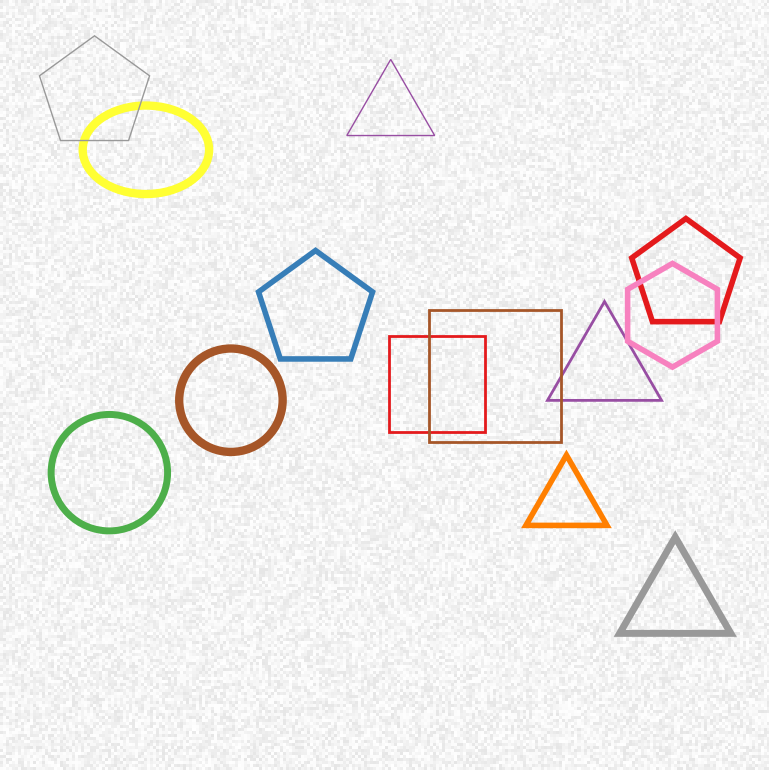[{"shape": "square", "thickness": 1, "radius": 0.31, "center": [0.568, 0.502]}, {"shape": "pentagon", "thickness": 2, "radius": 0.37, "center": [0.891, 0.642]}, {"shape": "pentagon", "thickness": 2, "radius": 0.39, "center": [0.41, 0.597]}, {"shape": "circle", "thickness": 2.5, "radius": 0.38, "center": [0.142, 0.386]}, {"shape": "triangle", "thickness": 0.5, "radius": 0.33, "center": [0.507, 0.857]}, {"shape": "triangle", "thickness": 1, "radius": 0.43, "center": [0.785, 0.523]}, {"shape": "triangle", "thickness": 2, "radius": 0.3, "center": [0.736, 0.348]}, {"shape": "oval", "thickness": 3, "radius": 0.41, "center": [0.189, 0.805]}, {"shape": "square", "thickness": 1, "radius": 0.43, "center": [0.643, 0.511]}, {"shape": "circle", "thickness": 3, "radius": 0.34, "center": [0.3, 0.48]}, {"shape": "hexagon", "thickness": 2, "radius": 0.34, "center": [0.873, 0.591]}, {"shape": "pentagon", "thickness": 0.5, "radius": 0.38, "center": [0.123, 0.878]}, {"shape": "triangle", "thickness": 2.5, "radius": 0.42, "center": [0.877, 0.219]}]